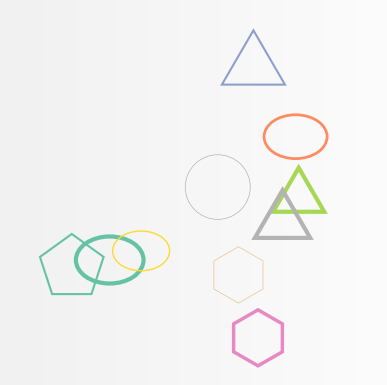[{"shape": "oval", "thickness": 3, "radius": 0.44, "center": [0.283, 0.325]}, {"shape": "pentagon", "thickness": 1.5, "radius": 0.43, "center": [0.185, 0.306]}, {"shape": "oval", "thickness": 2, "radius": 0.41, "center": [0.763, 0.645]}, {"shape": "triangle", "thickness": 1.5, "radius": 0.47, "center": [0.654, 0.827]}, {"shape": "hexagon", "thickness": 2.5, "radius": 0.36, "center": [0.666, 0.123]}, {"shape": "triangle", "thickness": 3, "radius": 0.38, "center": [0.771, 0.488]}, {"shape": "oval", "thickness": 1, "radius": 0.37, "center": [0.364, 0.348]}, {"shape": "hexagon", "thickness": 0.5, "radius": 0.37, "center": [0.615, 0.286]}, {"shape": "circle", "thickness": 0.5, "radius": 0.42, "center": [0.562, 0.514]}, {"shape": "triangle", "thickness": 3, "radius": 0.41, "center": [0.729, 0.423]}]